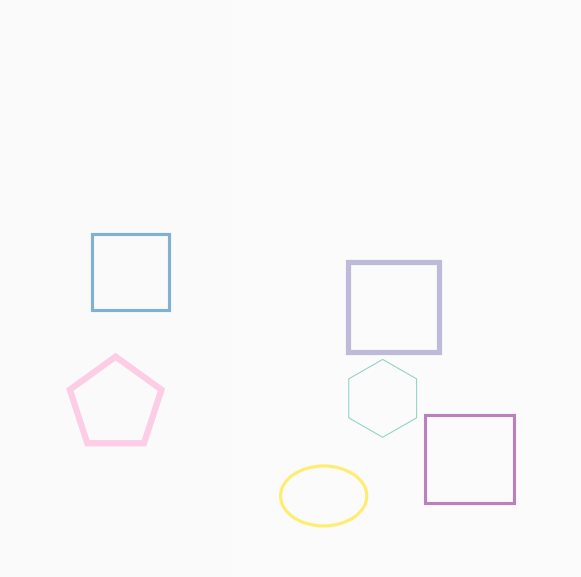[{"shape": "hexagon", "thickness": 0.5, "radius": 0.34, "center": [0.658, 0.309]}, {"shape": "square", "thickness": 2.5, "radius": 0.39, "center": [0.677, 0.468]}, {"shape": "square", "thickness": 1.5, "radius": 0.33, "center": [0.225, 0.528]}, {"shape": "pentagon", "thickness": 3, "radius": 0.41, "center": [0.199, 0.299]}, {"shape": "square", "thickness": 1.5, "radius": 0.38, "center": [0.808, 0.205]}, {"shape": "oval", "thickness": 1.5, "radius": 0.37, "center": [0.557, 0.14]}]